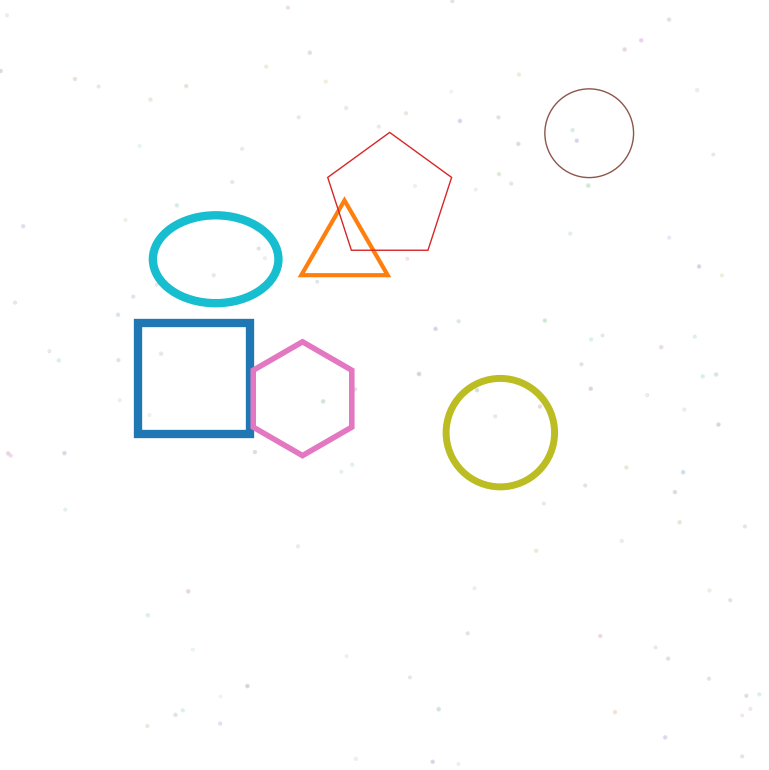[{"shape": "square", "thickness": 3, "radius": 0.36, "center": [0.252, 0.508]}, {"shape": "triangle", "thickness": 1.5, "radius": 0.32, "center": [0.447, 0.675]}, {"shape": "pentagon", "thickness": 0.5, "radius": 0.42, "center": [0.506, 0.743]}, {"shape": "circle", "thickness": 0.5, "radius": 0.29, "center": [0.765, 0.827]}, {"shape": "hexagon", "thickness": 2, "radius": 0.37, "center": [0.393, 0.482]}, {"shape": "circle", "thickness": 2.5, "radius": 0.35, "center": [0.65, 0.438]}, {"shape": "oval", "thickness": 3, "radius": 0.41, "center": [0.28, 0.663]}]